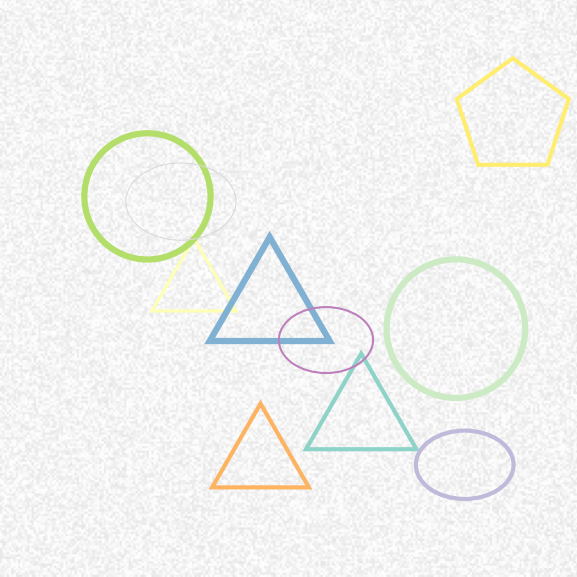[{"shape": "triangle", "thickness": 2, "radius": 0.55, "center": [0.625, 0.276]}, {"shape": "triangle", "thickness": 1.5, "radius": 0.42, "center": [0.336, 0.503]}, {"shape": "oval", "thickness": 2, "radius": 0.42, "center": [0.805, 0.194]}, {"shape": "triangle", "thickness": 3, "radius": 0.6, "center": [0.467, 0.469]}, {"shape": "triangle", "thickness": 2, "radius": 0.48, "center": [0.451, 0.204]}, {"shape": "circle", "thickness": 3, "radius": 0.55, "center": [0.255, 0.659]}, {"shape": "oval", "thickness": 0.5, "radius": 0.48, "center": [0.313, 0.65]}, {"shape": "oval", "thickness": 1, "radius": 0.41, "center": [0.564, 0.41]}, {"shape": "circle", "thickness": 3, "radius": 0.6, "center": [0.789, 0.43]}, {"shape": "pentagon", "thickness": 2, "radius": 0.51, "center": [0.888, 0.796]}]